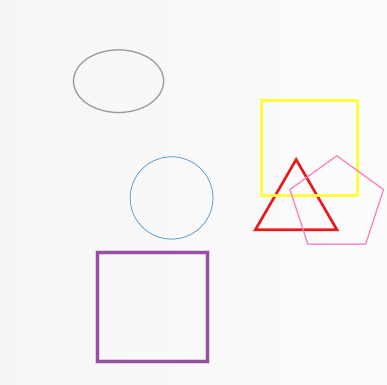[{"shape": "triangle", "thickness": 2, "radius": 0.61, "center": [0.764, 0.464]}, {"shape": "circle", "thickness": 0.5, "radius": 0.53, "center": [0.443, 0.486]}, {"shape": "square", "thickness": 2.5, "radius": 0.71, "center": [0.392, 0.203]}, {"shape": "square", "thickness": 2, "radius": 0.62, "center": [0.798, 0.616]}, {"shape": "pentagon", "thickness": 1, "radius": 0.63, "center": [0.869, 0.468]}, {"shape": "oval", "thickness": 1, "radius": 0.58, "center": [0.306, 0.789]}]